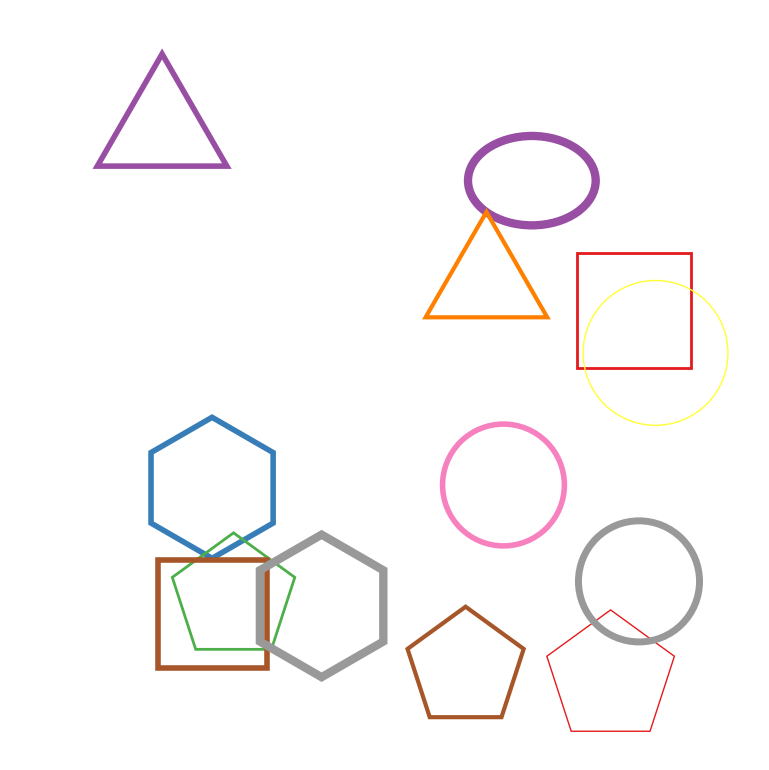[{"shape": "square", "thickness": 1, "radius": 0.37, "center": [0.823, 0.596]}, {"shape": "pentagon", "thickness": 0.5, "radius": 0.44, "center": [0.793, 0.121]}, {"shape": "hexagon", "thickness": 2, "radius": 0.46, "center": [0.275, 0.366]}, {"shape": "pentagon", "thickness": 1, "radius": 0.42, "center": [0.303, 0.224]}, {"shape": "oval", "thickness": 3, "radius": 0.41, "center": [0.691, 0.765]}, {"shape": "triangle", "thickness": 2, "radius": 0.49, "center": [0.21, 0.833]}, {"shape": "triangle", "thickness": 1.5, "radius": 0.46, "center": [0.632, 0.634]}, {"shape": "circle", "thickness": 0.5, "radius": 0.47, "center": [0.851, 0.542]}, {"shape": "pentagon", "thickness": 1.5, "radius": 0.4, "center": [0.605, 0.133]}, {"shape": "square", "thickness": 2, "radius": 0.35, "center": [0.276, 0.203]}, {"shape": "circle", "thickness": 2, "radius": 0.4, "center": [0.654, 0.37]}, {"shape": "circle", "thickness": 2.5, "radius": 0.39, "center": [0.83, 0.245]}, {"shape": "hexagon", "thickness": 3, "radius": 0.46, "center": [0.418, 0.213]}]